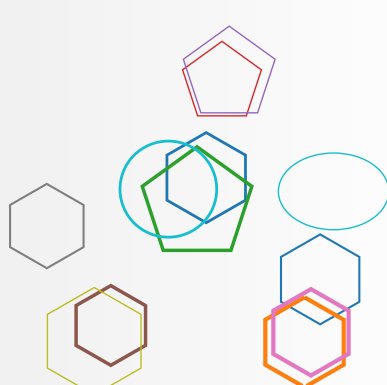[{"shape": "hexagon", "thickness": 2, "radius": 0.59, "center": [0.532, 0.539]}, {"shape": "hexagon", "thickness": 1.5, "radius": 0.58, "center": [0.826, 0.274]}, {"shape": "hexagon", "thickness": 3, "radius": 0.58, "center": [0.786, 0.111]}, {"shape": "pentagon", "thickness": 2.5, "radius": 0.74, "center": [0.509, 0.47]}, {"shape": "pentagon", "thickness": 1, "radius": 0.53, "center": [0.573, 0.786]}, {"shape": "pentagon", "thickness": 1, "radius": 0.62, "center": [0.592, 0.808]}, {"shape": "hexagon", "thickness": 2.5, "radius": 0.52, "center": [0.286, 0.155]}, {"shape": "hexagon", "thickness": 3, "radius": 0.56, "center": [0.803, 0.137]}, {"shape": "hexagon", "thickness": 1.5, "radius": 0.55, "center": [0.121, 0.413]}, {"shape": "hexagon", "thickness": 1, "radius": 0.7, "center": [0.243, 0.114]}, {"shape": "circle", "thickness": 2, "radius": 0.62, "center": [0.434, 0.509]}, {"shape": "oval", "thickness": 1, "radius": 0.71, "center": [0.861, 0.503]}]